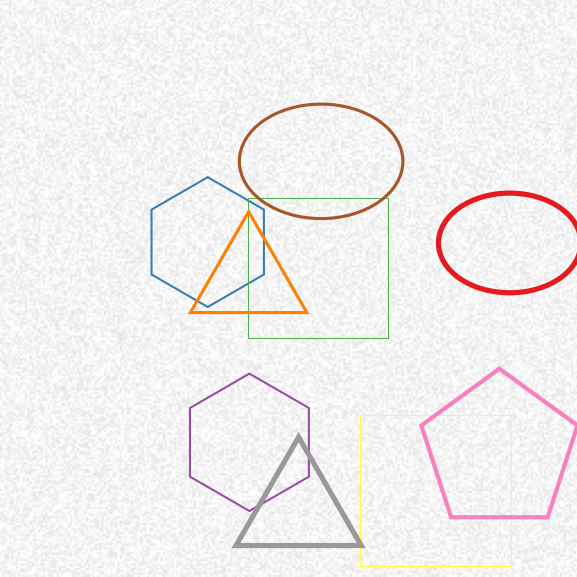[{"shape": "oval", "thickness": 2.5, "radius": 0.62, "center": [0.883, 0.578]}, {"shape": "hexagon", "thickness": 1, "radius": 0.56, "center": [0.36, 0.58]}, {"shape": "square", "thickness": 0.5, "radius": 0.6, "center": [0.551, 0.535]}, {"shape": "hexagon", "thickness": 1, "radius": 0.59, "center": [0.432, 0.233]}, {"shape": "triangle", "thickness": 1.5, "radius": 0.58, "center": [0.431, 0.516]}, {"shape": "square", "thickness": 0.5, "radius": 0.65, "center": [0.755, 0.15]}, {"shape": "oval", "thickness": 1.5, "radius": 0.71, "center": [0.556, 0.72]}, {"shape": "pentagon", "thickness": 2, "radius": 0.71, "center": [0.865, 0.218]}, {"shape": "triangle", "thickness": 2.5, "radius": 0.63, "center": [0.517, 0.117]}]